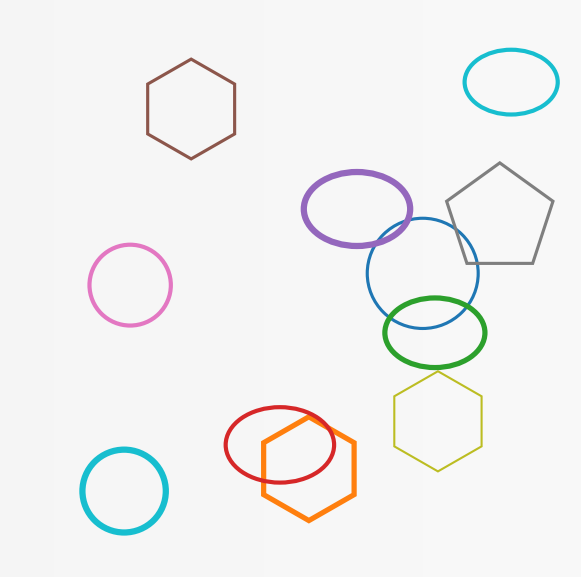[{"shape": "circle", "thickness": 1.5, "radius": 0.48, "center": [0.727, 0.526]}, {"shape": "hexagon", "thickness": 2.5, "radius": 0.45, "center": [0.531, 0.188]}, {"shape": "oval", "thickness": 2.5, "radius": 0.43, "center": [0.748, 0.423]}, {"shape": "oval", "thickness": 2, "radius": 0.47, "center": [0.482, 0.229]}, {"shape": "oval", "thickness": 3, "radius": 0.46, "center": [0.614, 0.637]}, {"shape": "hexagon", "thickness": 1.5, "radius": 0.43, "center": [0.329, 0.81]}, {"shape": "circle", "thickness": 2, "radius": 0.35, "center": [0.224, 0.505]}, {"shape": "pentagon", "thickness": 1.5, "radius": 0.48, "center": [0.86, 0.621]}, {"shape": "hexagon", "thickness": 1, "radius": 0.43, "center": [0.753, 0.27]}, {"shape": "oval", "thickness": 2, "radius": 0.4, "center": [0.879, 0.857]}, {"shape": "circle", "thickness": 3, "radius": 0.36, "center": [0.214, 0.149]}]